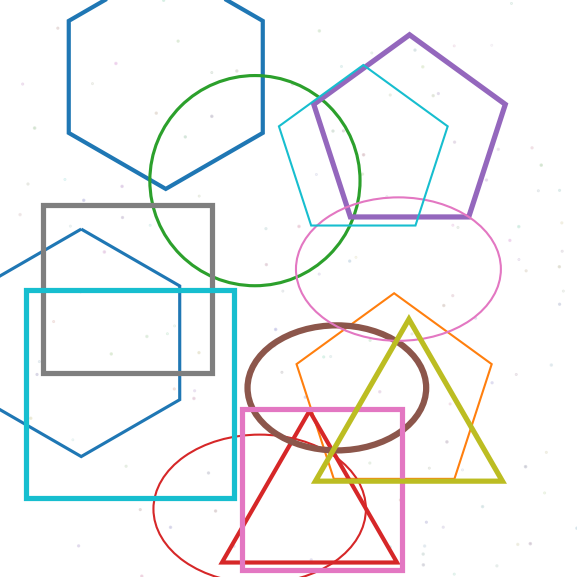[{"shape": "hexagon", "thickness": 2, "radius": 0.97, "center": [0.287, 0.866]}, {"shape": "hexagon", "thickness": 1.5, "radius": 0.98, "center": [0.141, 0.406]}, {"shape": "pentagon", "thickness": 1, "radius": 0.89, "center": [0.682, 0.314]}, {"shape": "circle", "thickness": 1.5, "radius": 0.91, "center": [0.441, 0.686]}, {"shape": "oval", "thickness": 1, "radius": 0.92, "center": [0.45, 0.118]}, {"shape": "triangle", "thickness": 2, "radius": 0.88, "center": [0.536, 0.113]}, {"shape": "pentagon", "thickness": 2.5, "radius": 0.87, "center": [0.709, 0.765]}, {"shape": "oval", "thickness": 3, "radius": 0.77, "center": [0.583, 0.327]}, {"shape": "square", "thickness": 2.5, "radius": 0.7, "center": [0.558, 0.151]}, {"shape": "oval", "thickness": 1, "radius": 0.89, "center": [0.69, 0.533]}, {"shape": "square", "thickness": 2.5, "radius": 0.73, "center": [0.221, 0.499]}, {"shape": "triangle", "thickness": 2.5, "radius": 0.93, "center": [0.708, 0.259]}, {"shape": "square", "thickness": 2.5, "radius": 0.9, "center": [0.226, 0.317]}, {"shape": "pentagon", "thickness": 1, "radius": 0.77, "center": [0.629, 0.733]}]